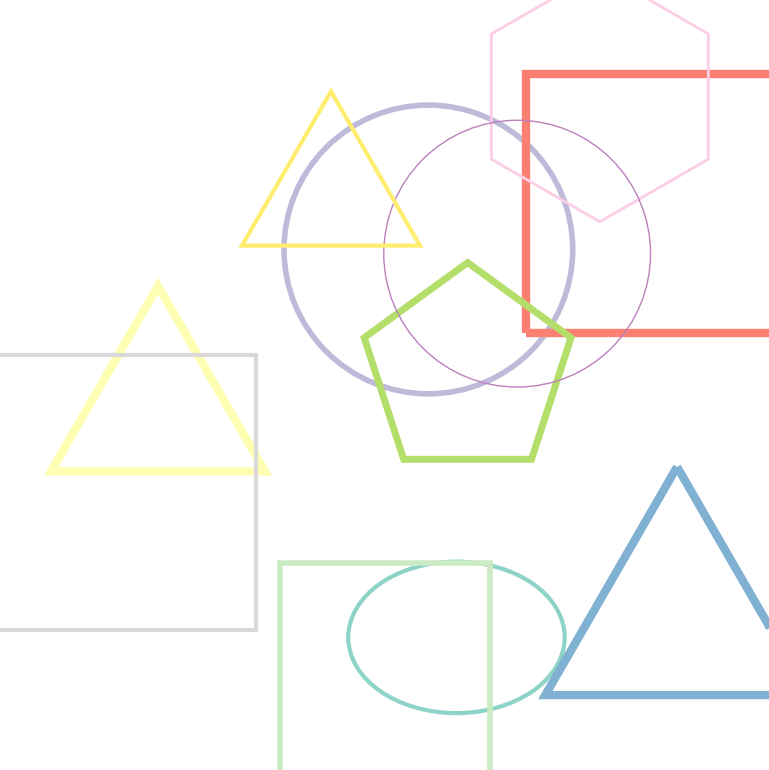[{"shape": "oval", "thickness": 1.5, "radius": 0.7, "center": [0.593, 0.172]}, {"shape": "triangle", "thickness": 3, "radius": 0.8, "center": [0.205, 0.468]}, {"shape": "circle", "thickness": 2, "radius": 0.94, "center": [0.556, 0.676]}, {"shape": "square", "thickness": 3, "radius": 0.84, "center": [0.851, 0.736]}, {"shape": "triangle", "thickness": 3, "radius": 0.99, "center": [0.879, 0.196]}, {"shape": "pentagon", "thickness": 2.5, "radius": 0.71, "center": [0.607, 0.518]}, {"shape": "hexagon", "thickness": 1, "radius": 0.81, "center": [0.779, 0.875]}, {"shape": "square", "thickness": 1.5, "radius": 0.89, "center": [0.154, 0.36]}, {"shape": "circle", "thickness": 0.5, "radius": 0.87, "center": [0.672, 0.671]}, {"shape": "square", "thickness": 2, "radius": 0.68, "center": [0.5, 0.133]}, {"shape": "triangle", "thickness": 1.5, "radius": 0.67, "center": [0.43, 0.748]}]